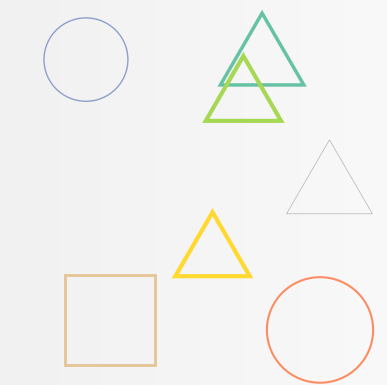[{"shape": "triangle", "thickness": 2.5, "radius": 0.62, "center": [0.676, 0.841]}, {"shape": "circle", "thickness": 1.5, "radius": 0.69, "center": [0.826, 0.143]}, {"shape": "circle", "thickness": 1, "radius": 0.54, "center": [0.222, 0.845]}, {"shape": "triangle", "thickness": 3, "radius": 0.56, "center": [0.628, 0.742]}, {"shape": "triangle", "thickness": 3, "radius": 0.55, "center": [0.548, 0.338]}, {"shape": "square", "thickness": 2, "radius": 0.58, "center": [0.284, 0.169]}, {"shape": "triangle", "thickness": 0.5, "radius": 0.64, "center": [0.85, 0.509]}]